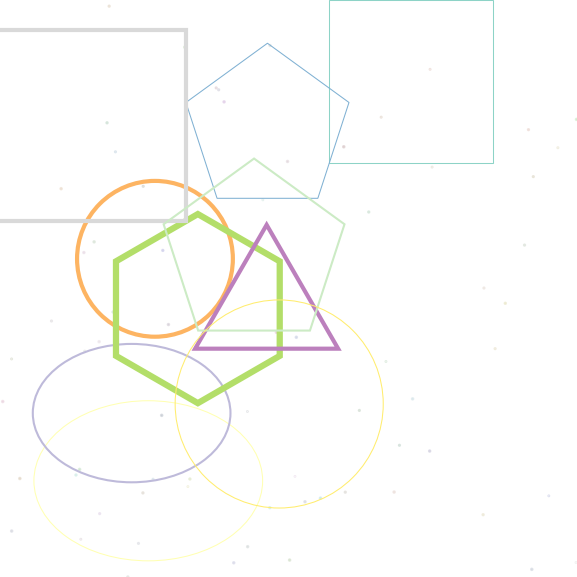[{"shape": "square", "thickness": 0.5, "radius": 0.71, "center": [0.712, 0.858]}, {"shape": "oval", "thickness": 0.5, "radius": 0.99, "center": [0.257, 0.167]}, {"shape": "oval", "thickness": 1, "radius": 0.86, "center": [0.228, 0.284]}, {"shape": "pentagon", "thickness": 0.5, "radius": 0.74, "center": [0.463, 0.776]}, {"shape": "circle", "thickness": 2, "radius": 0.67, "center": [0.268, 0.551]}, {"shape": "hexagon", "thickness": 3, "radius": 0.82, "center": [0.343, 0.465]}, {"shape": "square", "thickness": 2, "radius": 0.82, "center": [0.158, 0.782]}, {"shape": "triangle", "thickness": 2, "radius": 0.71, "center": [0.462, 0.467]}, {"shape": "pentagon", "thickness": 1, "radius": 0.82, "center": [0.44, 0.56]}, {"shape": "circle", "thickness": 0.5, "radius": 0.9, "center": [0.483, 0.3]}]